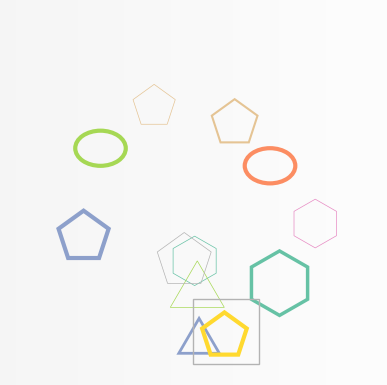[{"shape": "hexagon", "thickness": 0.5, "radius": 0.32, "center": [0.502, 0.322]}, {"shape": "hexagon", "thickness": 2.5, "radius": 0.42, "center": [0.721, 0.264]}, {"shape": "oval", "thickness": 3, "radius": 0.33, "center": [0.697, 0.569]}, {"shape": "pentagon", "thickness": 3, "radius": 0.34, "center": [0.216, 0.385]}, {"shape": "triangle", "thickness": 2, "radius": 0.3, "center": [0.514, 0.113]}, {"shape": "hexagon", "thickness": 0.5, "radius": 0.32, "center": [0.814, 0.419]}, {"shape": "oval", "thickness": 3, "radius": 0.33, "center": [0.259, 0.615]}, {"shape": "triangle", "thickness": 0.5, "radius": 0.4, "center": [0.509, 0.242]}, {"shape": "pentagon", "thickness": 3, "radius": 0.3, "center": [0.579, 0.128]}, {"shape": "pentagon", "thickness": 0.5, "radius": 0.29, "center": [0.398, 0.724]}, {"shape": "pentagon", "thickness": 1.5, "radius": 0.31, "center": [0.606, 0.68]}, {"shape": "square", "thickness": 1, "radius": 0.42, "center": [0.583, 0.139]}, {"shape": "pentagon", "thickness": 0.5, "radius": 0.37, "center": [0.475, 0.323]}]